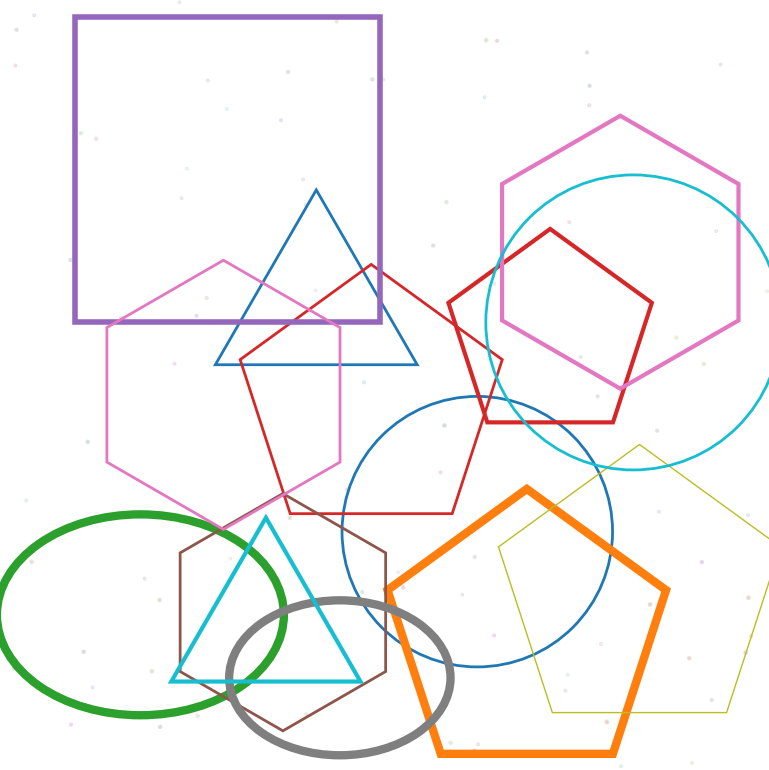[{"shape": "triangle", "thickness": 1, "radius": 0.76, "center": [0.411, 0.602]}, {"shape": "circle", "thickness": 1, "radius": 0.88, "center": [0.62, 0.31]}, {"shape": "pentagon", "thickness": 3, "radius": 0.95, "center": [0.684, 0.175]}, {"shape": "oval", "thickness": 3, "radius": 0.93, "center": [0.182, 0.202]}, {"shape": "pentagon", "thickness": 1, "radius": 0.89, "center": [0.482, 0.478]}, {"shape": "pentagon", "thickness": 1.5, "radius": 0.69, "center": [0.714, 0.564]}, {"shape": "square", "thickness": 2, "radius": 0.99, "center": [0.296, 0.78]}, {"shape": "hexagon", "thickness": 1, "radius": 0.77, "center": [0.367, 0.205]}, {"shape": "hexagon", "thickness": 1.5, "radius": 0.89, "center": [0.806, 0.672]}, {"shape": "hexagon", "thickness": 1, "radius": 0.87, "center": [0.29, 0.487]}, {"shape": "oval", "thickness": 3, "radius": 0.72, "center": [0.441, 0.12]}, {"shape": "pentagon", "thickness": 0.5, "radius": 0.96, "center": [0.83, 0.23]}, {"shape": "triangle", "thickness": 1.5, "radius": 0.71, "center": [0.345, 0.186]}, {"shape": "circle", "thickness": 1, "radius": 0.96, "center": [0.823, 0.581]}]